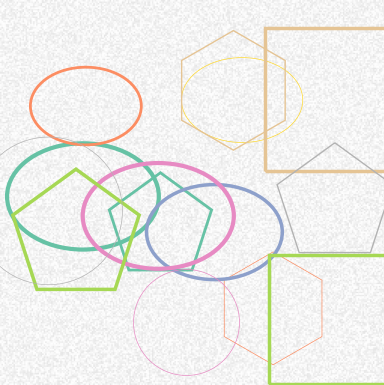[{"shape": "oval", "thickness": 3, "radius": 0.99, "center": [0.215, 0.49]}, {"shape": "pentagon", "thickness": 2, "radius": 0.7, "center": [0.417, 0.412]}, {"shape": "oval", "thickness": 2, "radius": 0.72, "center": [0.223, 0.725]}, {"shape": "hexagon", "thickness": 0.5, "radius": 0.73, "center": [0.709, 0.199]}, {"shape": "oval", "thickness": 2.5, "radius": 0.88, "center": [0.557, 0.397]}, {"shape": "circle", "thickness": 0.5, "radius": 0.69, "center": [0.484, 0.162]}, {"shape": "oval", "thickness": 3, "radius": 0.98, "center": [0.411, 0.439]}, {"shape": "pentagon", "thickness": 2.5, "radius": 0.86, "center": [0.197, 0.388]}, {"shape": "square", "thickness": 2.5, "radius": 0.83, "center": [0.866, 0.17]}, {"shape": "oval", "thickness": 0.5, "radius": 0.79, "center": [0.629, 0.74]}, {"shape": "square", "thickness": 2.5, "radius": 0.93, "center": [0.874, 0.742]}, {"shape": "hexagon", "thickness": 1, "radius": 0.78, "center": [0.606, 0.765]}, {"shape": "pentagon", "thickness": 1, "radius": 0.79, "center": [0.87, 0.472]}, {"shape": "circle", "thickness": 0.5, "radius": 0.96, "center": [0.126, 0.452]}]